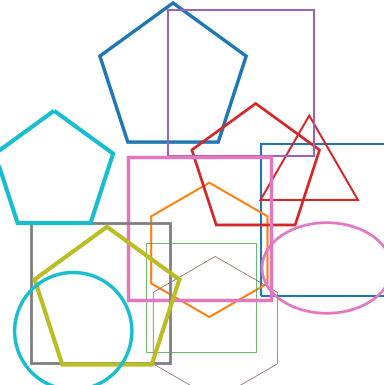[{"shape": "square", "thickness": 1.5, "radius": 0.99, "center": [0.876, 0.429]}, {"shape": "pentagon", "thickness": 2.5, "radius": 1.0, "center": [0.449, 0.793]}, {"shape": "hexagon", "thickness": 1.5, "radius": 0.87, "center": [0.544, 0.351]}, {"shape": "square", "thickness": 0.5, "radius": 0.71, "center": [0.522, 0.228]}, {"shape": "triangle", "thickness": 1.5, "radius": 0.73, "center": [0.803, 0.554]}, {"shape": "pentagon", "thickness": 2, "radius": 0.87, "center": [0.664, 0.557]}, {"shape": "square", "thickness": 1.5, "radius": 0.94, "center": [0.626, 0.785]}, {"shape": "hexagon", "thickness": 0.5, "radius": 0.93, "center": [0.559, 0.148]}, {"shape": "oval", "thickness": 2, "radius": 0.84, "center": [0.849, 0.304]}, {"shape": "square", "thickness": 2.5, "radius": 0.93, "center": [0.518, 0.406]}, {"shape": "square", "thickness": 2, "radius": 0.91, "center": [0.261, 0.239]}, {"shape": "pentagon", "thickness": 3, "radius": 0.99, "center": [0.278, 0.213]}, {"shape": "circle", "thickness": 2.5, "radius": 0.76, "center": [0.19, 0.14]}, {"shape": "pentagon", "thickness": 3, "radius": 0.81, "center": [0.14, 0.551]}]